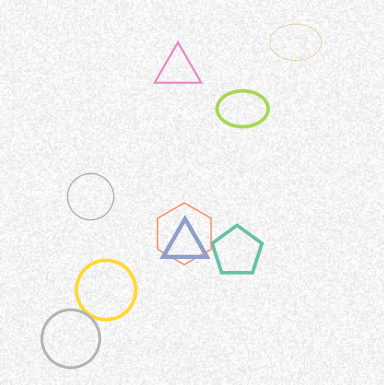[{"shape": "pentagon", "thickness": 2.5, "radius": 0.34, "center": [0.616, 0.347]}, {"shape": "hexagon", "thickness": 1, "radius": 0.4, "center": [0.479, 0.393]}, {"shape": "triangle", "thickness": 3, "radius": 0.33, "center": [0.481, 0.366]}, {"shape": "triangle", "thickness": 1.5, "radius": 0.35, "center": [0.462, 0.82]}, {"shape": "oval", "thickness": 2.5, "radius": 0.33, "center": [0.63, 0.717]}, {"shape": "circle", "thickness": 2.5, "radius": 0.39, "center": [0.276, 0.247]}, {"shape": "oval", "thickness": 0.5, "radius": 0.34, "center": [0.768, 0.89]}, {"shape": "circle", "thickness": 1, "radius": 0.3, "center": [0.235, 0.489]}, {"shape": "circle", "thickness": 2, "radius": 0.38, "center": [0.184, 0.12]}]